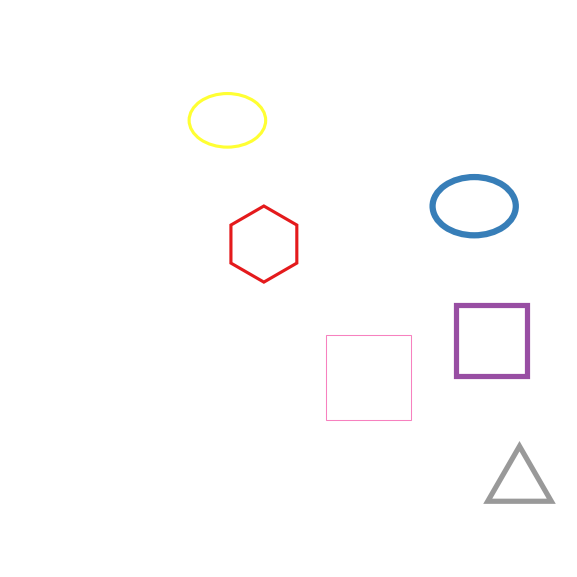[{"shape": "hexagon", "thickness": 1.5, "radius": 0.33, "center": [0.457, 0.577]}, {"shape": "oval", "thickness": 3, "radius": 0.36, "center": [0.821, 0.642]}, {"shape": "square", "thickness": 2.5, "radius": 0.31, "center": [0.851, 0.409]}, {"shape": "oval", "thickness": 1.5, "radius": 0.33, "center": [0.394, 0.791]}, {"shape": "square", "thickness": 0.5, "radius": 0.36, "center": [0.638, 0.345]}, {"shape": "triangle", "thickness": 2.5, "radius": 0.32, "center": [0.9, 0.163]}]